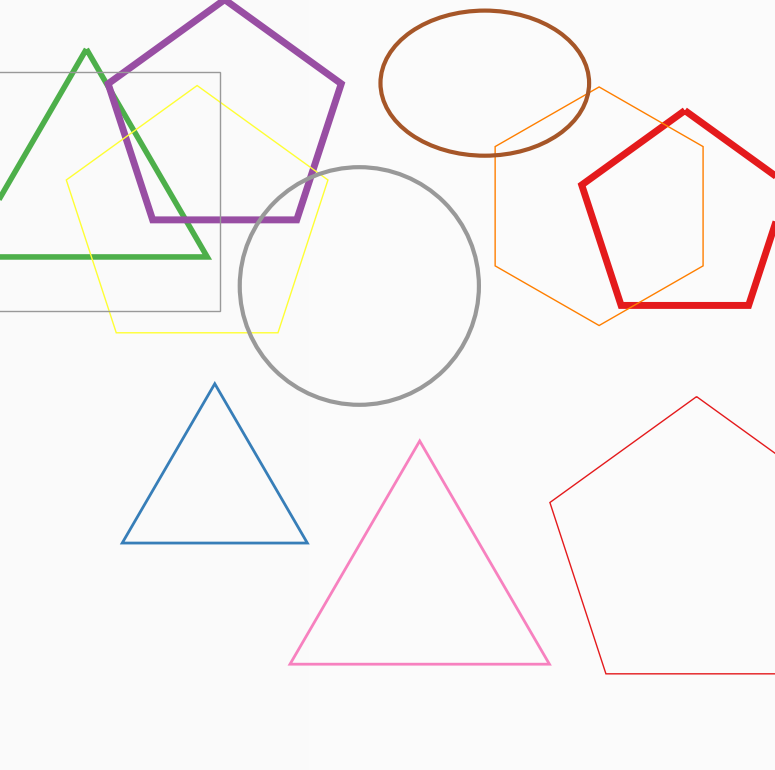[{"shape": "pentagon", "thickness": 2.5, "radius": 0.7, "center": [0.884, 0.717]}, {"shape": "pentagon", "thickness": 0.5, "radius": 1.0, "center": [0.899, 0.286]}, {"shape": "triangle", "thickness": 1, "radius": 0.69, "center": [0.277, 0.364]}, {"shape": "triangle", "thickness": 2, "radius": 0.9, "center": [0.112, 0.756]}, {"shape": "pentagon", "thickness": 2.5, "radius": 0.79, "center": [0.29, 0.842]}, {"shape": "hexagon", "thickness": 0.5, "radius": 0.77, "center": [0.773, 0.732]}, {"shape": "pentagon", "thickness": 0.5, "radius": 0.89, "center": [0.254, 0.711]}, {"shape": "oval", "thickness": 1.5, "radius": 0.67, "center": [0.626, 0.892]}, {"shape": "triangle", "thickness": 1, "radius": 0.97, "center": [0.542, 0.234]}, {"shape": "square", "thickness": 0.5, "radius": 0.77, "center": [0.129, 0.751]}, {"shape": "circle", "thickness": 1.5, "radius": 0.77, "center": [0.464, 0.629]}]